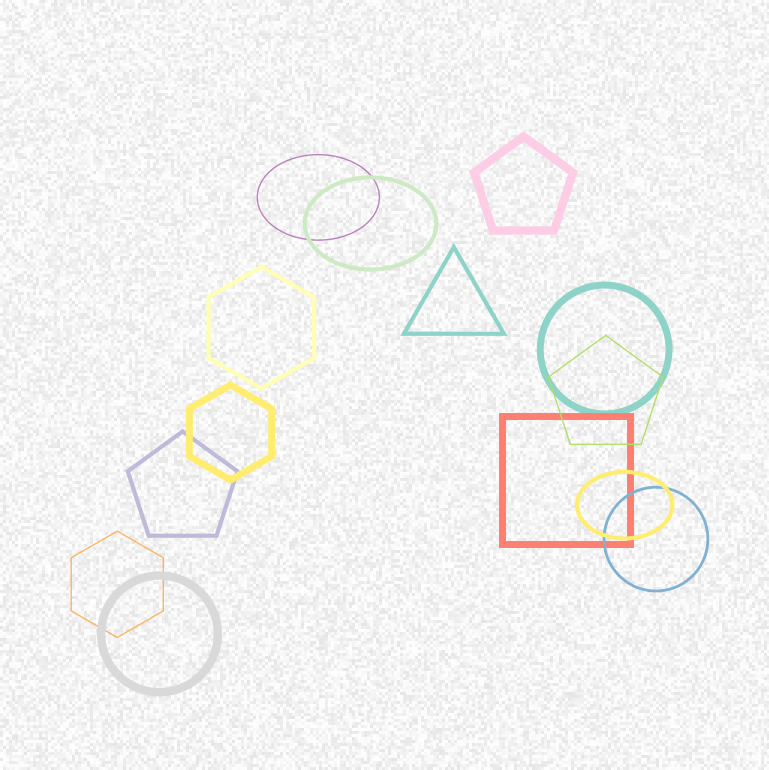[{"shape": "circle", "thickness": 2.5, "radius": 0.42, "center": [0.785, 0.546]}, {"shape": "triangle", "thickness": 1.5, "radius": 0.38, "center": [0.589, 0.604]}, {"shape": "hexagon", "thickness": 1.5, "radius": 0.4, "center": [0.339, 0.574]}, {"shape": "pentagon", "thickness": 1.5, "radius": 0.37, "center": [0.237, 0.365]}, {"shape": "square", "thickness": 2.5, "radius": 0.42, "center": [0.736, 0.377]}, {"shape": "circle", "thickness": 1, "radius": 0.34, "center": [0.852, 0.3]}, {"shape": "hexagon", "thickness": 0.5, "radius": 0.35, "center": [0.152, 0.241]}, {"shape": "pentagon", "thickness": 0.5, "radius": 0.39, "center": [0.787, 0.486]}, {"shape": "pentagon", "thickness": 3, "radius": 0.34, "center": [0.68, 0.755]}, {"shape": "circle", "thickness": 3, "radius": 0.38, "center": [0.207, 0.177]}, {"shape": "oval", "thickness": 0.5, "radius": 0.4, "center": [0.413, 0.744]}, {"shape": "oval", "thickness": 1.5, "radius": 0.43, "center": [0.481, 0.71]}, {"shape": "hexagon", "thickness": 2.5, "radius": 0.31, "center": [0.299, 0.438]}, {"shape": "oval", "thickness": 1.5, "radius": 0.31, "center": [0.811, 0.344]}]